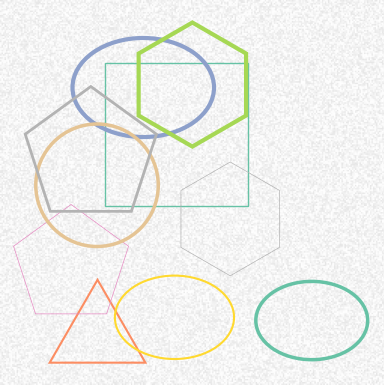[{"shape": "square", "thickness": 1, "radius": 0.93, "center": [0.459, 0.651]}, {"shape": "oval", "thickness": 2.5, "radius": 0.73, "center": [0.81, 0.167]}, {"shape": "triangle", "thickness": 1.5, "radius": 0.72, "center": [0.253, 0.13]}, {"shape": "oval", "thickness": 3, "radius": 0.92, "center": [0.372, 0.773]}, {"shape": "pentagon", "thickness": 0.5, "radius": 0.79, "center": [0.185, 0.312]}, {"shape": "hexagon", "thickness": 3, "radius": 0.81, "center": [0.5, 0.78]}, {"shape": "oval", "thickness": 1.5, "radius": 0.77, "center": [0.453, 0.176]}, {"shape": "circle", "thickness": 2.5, "radius": 0.8, "center": [0.252, 0.519]}, {"shape": "hexagon", "thickness": 0.5, "radius": 0.74, "center": [0.598, 0.431]}, {"shape": "pentagon", "thickness": 2, "radius": 0.9, "center": [0.236, 0.596]}]